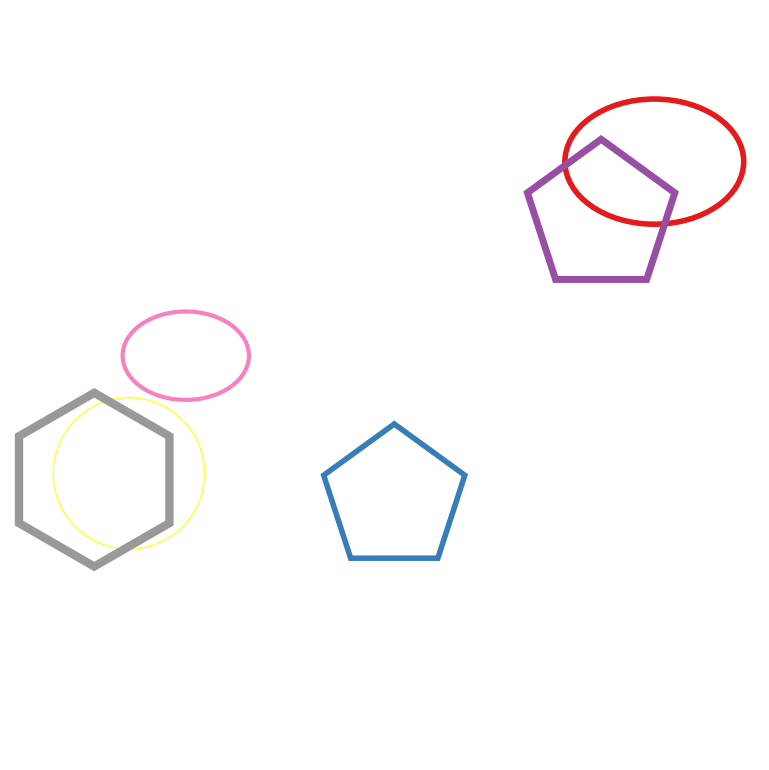[{"shape": "oval", "thickness": 2, "radius": 0.58, "center": [0.85, 0.79]}, {"shape": "pentagon", "thickness": 2, "radius": 0.48, "center": [0.512, 0.353]}, {"shape": "pentagon", "thickness": 2.5, "radius": 0.5, "center": [0.781, 0.719]}, {"shape": "circle", "thickness": 0.5, "radius": 0.49, "center": [0.167, 0.385]}, {"shape": "oval", "thickness": 1.5, "radius": 0.41, "center": [0.241, 0.538]}, {"shape": "hexagon", "thickness": 3, "radius": 0.56, "center": [0.122, 0.377]}]